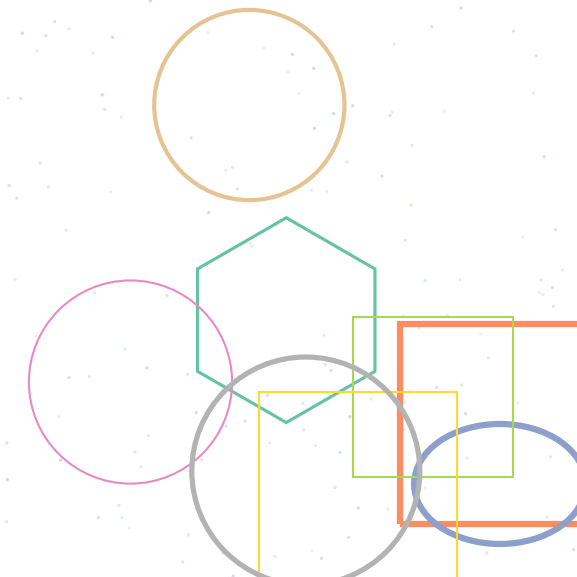[{"shape": "hexagon", "thickness": 1.5, "radius": 0.89, "center": [0.496, 0.445]}, {"shape": "square", "thickness": 3, "radius": 0.87, "center": [0.865, 0.265]}, {"shape": "oval", "thickness": 3, "radius": 0.74, "center": [0.866, 0.161]}, {"shape": "circle", "thickness": 1, "radius": 0.88, "center": [0.226, 0.338]}, {"shape": "square", "thickness": 1, "radius": 0.69, "center": [0.75, 0.311]}, {"shape": "square", "thickness": 1, "radius": 0.86, "center": [0.619, 0.149]}, {"shape": "circle", "thickness": 2, "radius": 0.82, "center": [0.432, 0.817]}, {"shape": "circle", "thickness": 2.5, "radius": 0.99, "center": [0.53, 0.184]}]